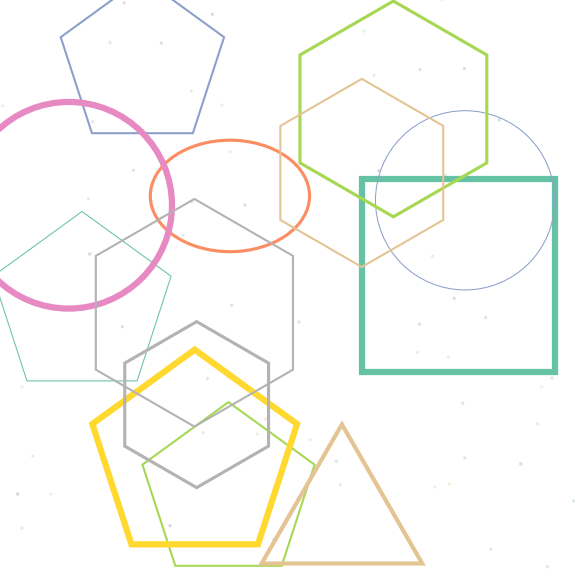[{"shape": "pentagon", "thickness": 0.5, "radius": 0.81, "center": [0.142, 0.471]}, {"shape": "square", "thickness": 3, "radius": 0.83, "center": [0.794, 0.522]}, {"shape": "oval", "thickness": 1.5, "radius": 0.69, "center": [0.398, 0.66]}, {"shape": "pentagon", "thickness": 1, "radius": 0.74, "center": [0.247, 0.889]}, {"shape": "circle", "thickness": 0.5, "radius": 0.78, "center": [0.805, 0.652]}, {"shape": "circle", "thickness": 3, "radius": 0.89, "center": [0.119, 0.644]}, {"shape": "pentagon", "thickness": 1, "radius": 0.78, "center": [0.396, 0.146]}, {"shape": "hexagon", "thickness": 1.5, "radius": 0.93, "center": [0.681, 0.811]}, {"shape": "pentagon", "thickness": 3, "radius": 0.93, "center": [0.337, 0.207]}, {"shape": "triangle", "thickness": 2, "radius": 0.8, "center": [0.592, 0.104]}, {"shape": "hexagon", "thickness": 1, "radius": 0.81, "center": [0.626, 0.7]}, {"shape": "hexagon", "thickness": 1, "radius": 0.99, "center": [0.337, 0.458]}, {"shape": "hexagon", "thickness": 1.5, "radius": 0.72, "center": [0.341, 0.298]}]